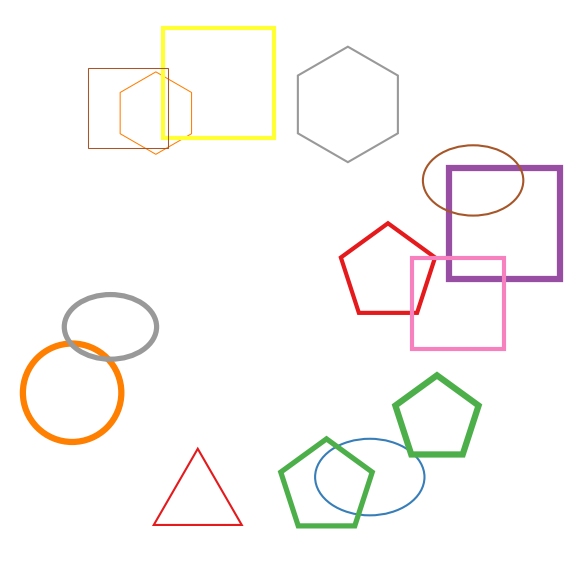[{"shape": "pentagon", "thickness": 2, "radius": 0.43, "center": [0.672, 0.527]}, {"shape": "triangle", "thickness": 1, "radius": 0.44, "center": [0.342, 0.134]}, {"shape": "oval", "thickness": 1, "radius": 0.47, "center": [0.64, 0.173]}, {"shape": "pentagon", "thickness": 3, "radius": 0.38, "center": [0.757, 0.273]}, {"shape": "pentagon", "thickness": 2.5, "radius": 0.42, "center": [0.565, 0.156]}, {"shape": "square", "thickness": 3, "radius": 0.48, "center": [0.874, 0.613]}, {"shape": "circle", "thickness": 3, "radius": 0.43, "center": [0.125, 0.319]}, {"shape": "hexagon", "thickness": 0.5, "radius": 0.36, "center": [0.27, 0.803]}, {"shape": "square", "thickness": 2, "radius": 0.48, "center": [0.378, 0.856]}, {"shape": "square", "thickness": 0.5, "radius": 0.35, "center": [0.221, 0.812]}, {"shape": "oval", "thickness": 1, "radius": 0.43, "center": [0.819, 0.687]}, {"shape": "square", "thickness": 2, "radius": 0.4, "center": [0.793, 0.474]}, {"shape": "oval", "thickness": 2.5, "radius": 0.4, "center": [0.191, 0.433]}, {"shape": "hexagon", "thickness": 1, "radius": 0.5, "center": [0.602, 0.818]}]